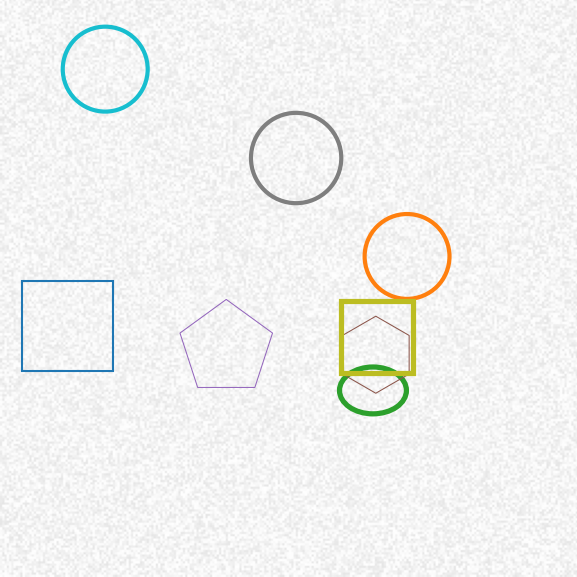[{"shape": "square", "thickness": 1, "radius": 0.39, "center": [0.117, 0.435]}, {"shape": "circle", "thickness": 2, "radius": 0.37, "center": [0.705, 0.555]}, {"shape": "oval", "thickness": 2.5, "radius": 0.29, "center": [0.646, 0.323]}, {"shape": "pentagon", "thickness": 0.5, "radius": 0.42, "center": [0.392, 0.396]}, {"shape": "hexagon", "thickness": 0.5, "radius": 0.33, "center": [0.651, 0.385]}, {"shape": "circle", "thickness": 2, "radius": 0.39, "center": [0.513, 0.726]}, {"shape": "square", "thickness": 2.5, "radius": 0.31, "center": [0.653, 0.416]}, {"shape": "circle", "thickness": 2, "radius": 0.37, "center": [0.182, 0.879]}]